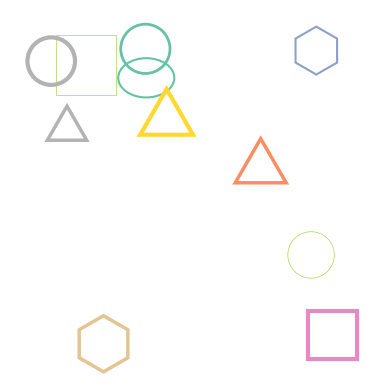[{"shape": "circle", "thickness": 2, "radius": 0.32, "center": [0.378, 0.873]}, {"shape": "oval", "thickness": 1.5, "radius": 0.36, "center": [0.38, 0.798]}, {"shape": "triangle", "thickness": 2.5, "radius": 0.38, "center": [0.677, 0.563]}, {"shape": "hexagon", "thickness": 1.5, "radius": 0.31, "center": [0.822, 0.869]}, {"shape": "square", "thickness": 3, "radius": 0.32, "center": [0.865, 0.13]}, {"shape": "square", "thickness": 0.5, "radius": 0.39, "center": [0.224, 0.832]}, {"shape": "circle", "thickness": 0.5, "radius": 0.3, "center": [0.808, 0.338]}, {"shape": "triangle", "thickness": 3, "radius": 0.4, "center": [0.433, 0.69]}, {"shape": "hexagon", "thickness": 2.5, "radius": 0.36, "center": [0.269, 0.107]}, {"shape": "triangle", "thickness": 2.5, "radius": 0.3, "center": [0.174, 0.665]}, {"shape": "circle", "thickness": 3, "radius": 0.31, "center": [0.133, 0.841]}]